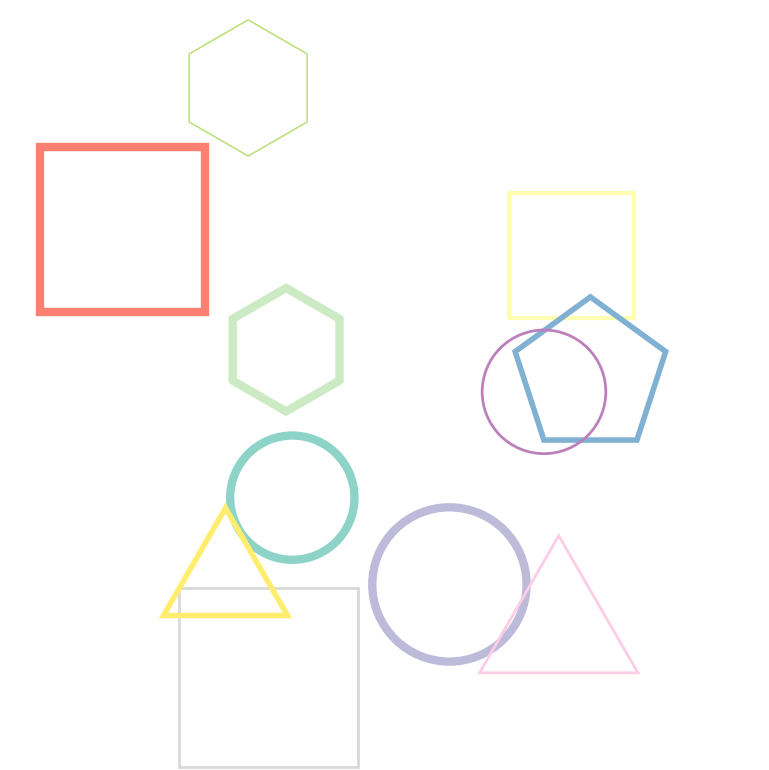[{"shape": "circle", "thickness": 3, "radius": 0.4, "center": [0.38, 0.354]}, {"shape": "square", "thickness": 1.5, "radius": 0.41, "center": [0.742, 0.668]}, {"shape": "circle", "thickness": 3, "radius": 0.5, "center": [0.584, 0.241]}, {"shape": "square", "thickness": 3, "radius": 0.54, "center": [0.159, 0.702]}, {"shape": "pentagon", "thickness": 2, "radius": 0.51, "center": [0.767, 0.512]}, {"shape": "hexagon", "thickness": 0.5, "radius": 0.44, "center": [0.322, 0.886]}, {"shape": "triangle", "thickness": 1, "radius": 0.59, "center": [0.726, 0.186]}, {"shape": "square", "thickness": 1, "radius": 0.58, "center": [0.348, 0.12]}, {"shape": "circle", "thickness": 1, "radius": 0.4, "center": [0.706, 0.491]}, {"shape": "hexagon", "thickness": 3, "radius": 0.4, "center": [0.372, 0.546]}, {"shape": "triangle", "thickness": 2, "radius": 0.46, "center": [0.293, 0.247]}]